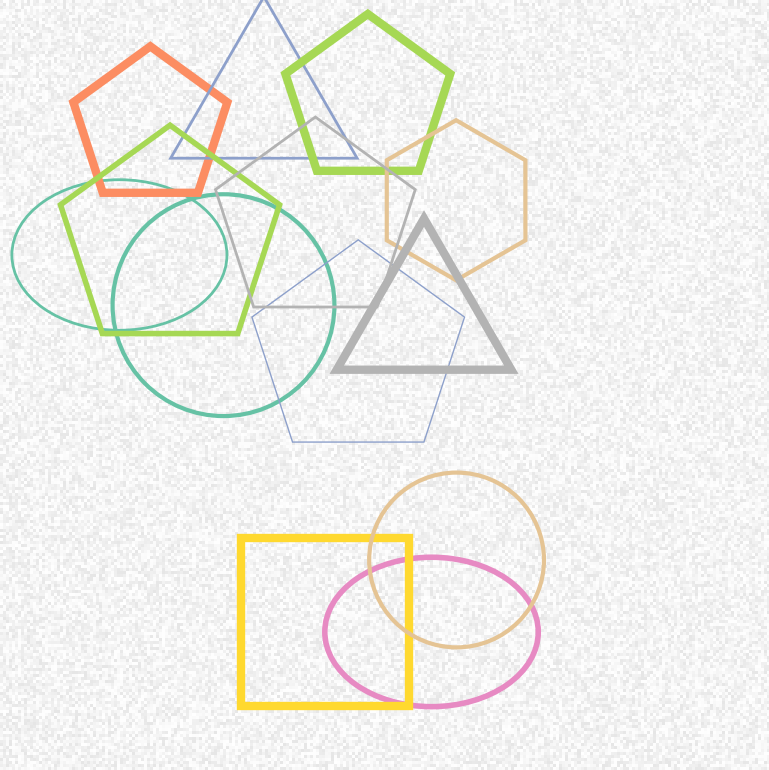[{"shape": "circle", "thickness": 1.5, "radius": 0.72, "center": [0.29, 0.604]}, {"shape": "oval", "thickness": 1, "radius": 0.7, "center": [0.155, 0.669]}, {"shape": "pentagon", "thickness": 3, "radius": 0.53, "center": [0.195, 0.835]}, {"shape": "triangle", "thickness": 1, "radius": 0.7, "center": [0.343, 0.864]}, {"shape": "pentagon", "thickness": 0.5, "radius": 0.73, "center": [0.465, 0.543]}, {"shape": "oval", "thickness": 2, "radius": 0.69, "center": [0.56, 0.179]}, {"shape": "pentagon", "thickness": 2, "radius": 0.75, "center": [0.221, 0.688]}, {"shape": "pentagon", "thickness": 3, "radius": 0.56, "center": [0.478, 0.869]}, {"shape": "square", "thickness": 3, "radius": 0.55, "center": [0.422, 0.193]}, {"shape": "hexagon", "thickness": 1.5, "radius": 0.52, "center": [0.592, 0.74]}, {"shape": "circle", "thickness": 1.5, "radius": 0.57, "center": [0.593, 0.273]}, {"shape": "pentagon", "thickness": 1, "radius": 0.68, "center": [0.41, 0.712]}, {"shape": "triangle", "thickness": 3, "radius": 0.65, "center": [0.551, 0.585]}]